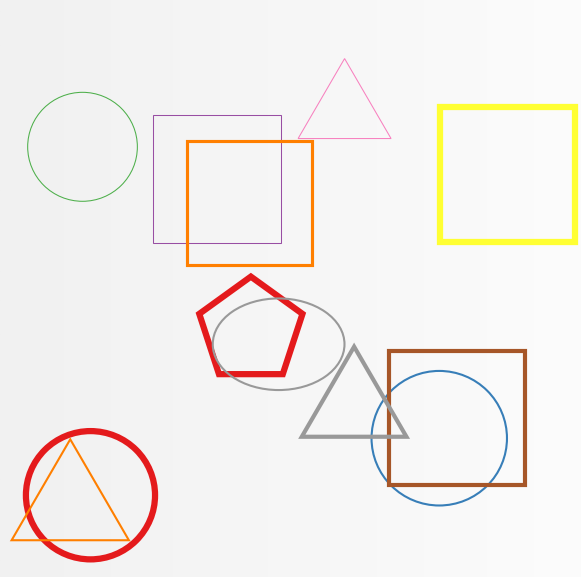[{"shape": "pentagon", "thickness": 3, "radius": 0.47, "center": [0.432, 0.427]}, {"shape": "circle", "thickness": 3, "radius": 0.56, "center": [0.156, 0.142]}, {"shape": "circle", "thickness": 1, "radius": 0.58, "center": [0.756, 0.24]}, {"shape": "circle", "thickness": 0.5, "radius": 0.47, "center": [0.142, 0.745]}, {"shape": "square", "thickness": 0.5, "radius": 0.55, "center": [0.373, 0.689]}, {"shape": "triangle", "thickness": 1, "radius": 0.58, "center": [0.121, 0.122]}, {"shape": "square", "thickness": 1.5, "radius": 0.54, "center": [0.43, 0.648]}, {"shape": "square", "thickness": 3, "radius": 0.58, "center": [0.873, 0.697]}, {"shape": "square", "thickness": 2, "radius": 0.58, "center": [0.786, 0.275]}, {"shape": "triangle", "thickness": 0.5, "radius": 0.46, "center": [0.593, 0.805]}, {"shape": "triangle", "thickness": 2, "radius": 0.52, "center": [0.609, 0.295]}, {"shape": "oval", "thickness": 1, "radius": 0.57, "center": [0.479, 0.403]}]